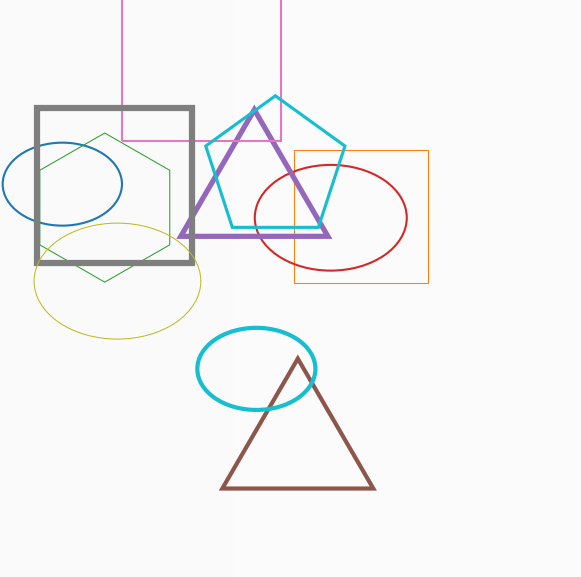[{"shape": "oval", "thickness": 1, "radius": 0.51, "center": [0.107, 0.68]}, {"shape": "square", "thickness": 0.5, "radius": 0.58, "center": [0.621, 0.624]}, {"shape": "hexagon", "thickness": 0.5, "radius": 0.65, "center": [0.18, 0.64]}, {"shape": "oval", "thickness": 1, "radius": 0.65, "center": [0.569, 0.622]}, {"shape": "triangle", "thickness": 2.5, "radius": 0.73, "center": [0.438, 0.663]}, {"shape": "triangle", "thickness": 2, "radius": 0.75, "center": [0.512, 0.228]}, {"shape": "square", "thickness": 1, "radius": 0.68, "center": [0.347, 0.892]}, {"shape": "square", "thickness": 3, "radius": 0.67, "center": [0.197, 0.678]}, {"shape": "oval", "thickness": 0.5, "radius": 0.72, "center": [0.202, 0.512]}, {"shape": "pentagon", "thickness": 1.5, "radius": 0.63, "center": [0.474, 0.707]}, {"shape": "oval", "thickness": 2, "radius": 0.51, "center": [0.441, 0.36]}]